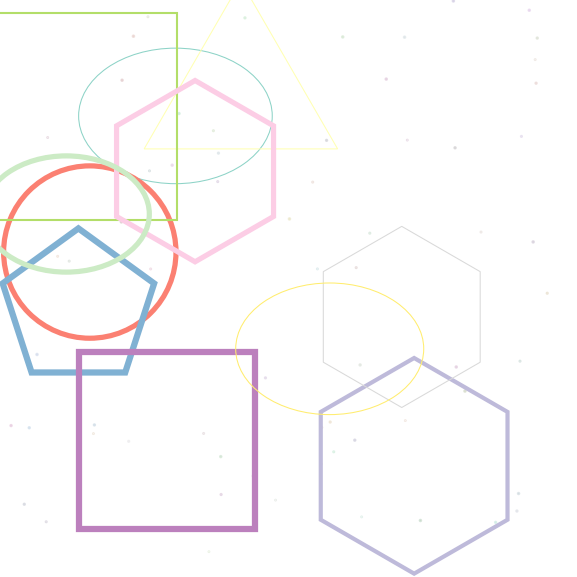[{"shape": "oval", "thickness": 0.5, "radius": 0.84, "center": [0.304, 0.798]}, {"shape": "triangle", "thickness": 0.5, "radius": 0.97, "center": [0.417, 0.838]}, {"shape": "hexagon", "thickness": 2, "radius": 0.93, "center": [0.717, 0.193]}, {"shape": "circle", "thickness": 2.5, "radius": 0.75, "center": [0.155, 0.563]}, {"shape": "pentagon", "thickness": 3, "radius": 0.69, "center": [0.136, 0.466]}, {"shape": "square", "thickness": 1, "radius": 0.89, "center": [0.129, 0.797]}, {"shape": "hexagon", "thickness": 2.5, "radius": 0.78, "center": [0.338, 0.703]}, {"shape": "hexagon", "thickness": 0.5, "radius": 0.78, "center": [0.696, 0.45]}, {"shape": "square", "thickness": 3, "radius": 0.76, "center": [0.289, 0.236]}, {"shape": "oval", "thickness": 2.5, "radius": 0.72, "center": [0.115, 0.629]}, {"shape": "oval", "thickness": 0.5, "radius": 0.81, "center": [0.571, 0.395]}]